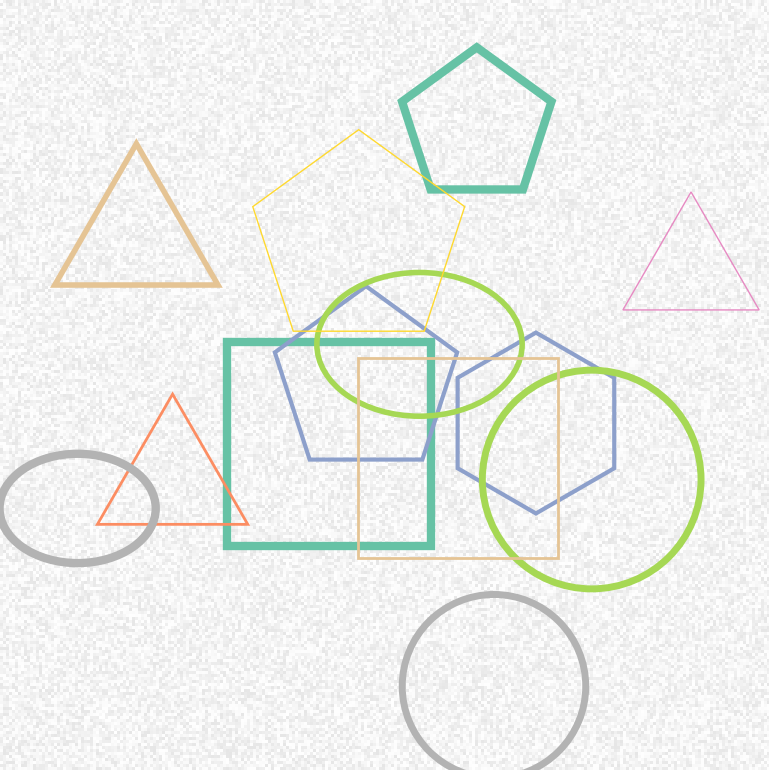[{"shape": "square", "thickness": 3, "radius": 0.66, "center": [0.427, 0.424]}, {"shape": "pentagon", "thickness": 3, "radius": 0.51, "center": [0.619, 0.836]}, {"shape": "triangle", "thickness": 1, "radius": 0.56, "center": [0.224, 0.375]}, {"shape": "pentagon", "thickness": 1.5, "radius": 0.62, "center": [0.475, 0.504]}, {"shape": "hexagon", "thickness": 1.5, "radius": 0.59, "center": [0.696, 0.451]}, {"shape": "triangle", "thickness": 0.5, "radius": 0.51, "center": [0.897, 0.649]}, {"shape": "oval", "thickness": 2, "radius": 0.67, "center": [0.545, 0.553]}, {"shape": "circle", "thickness": 2.5, "radius": 0.71, "center": [0.768, 0.377]}, {"shape": "pentagon", "thickness": 0.5, "radius": 0.72, "center": [0.466, 0.687]}, {"shape": "triangle", "thickness": 2, "radius": 0.61, "center": [0.177, 0.691]}, {"shape": "square", "thickness": 1, "radius": 0.65, "center": [0.595, 0.405]}, {"shape": "oval", "thickness": 3, "radius": 0.51, "center": [0.101, 0.34]}, {"shape": "circle", "thickness": 2.5, "radius": 0.6, "center": [0.642, 0.109]}]